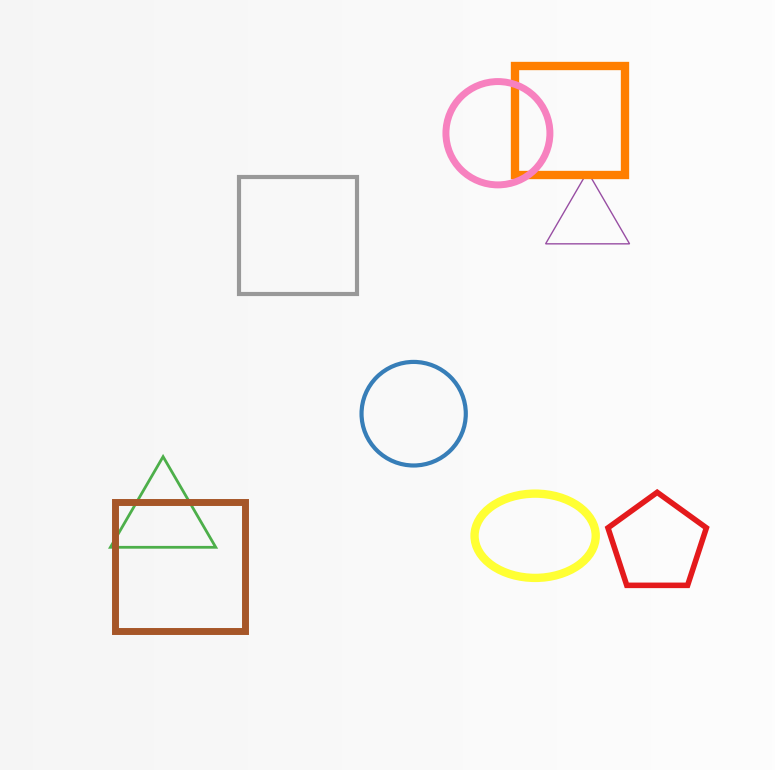[{"shape": "pentagon", "thickness": 2, "radius": 0.33, "center": [0.848, 0.294]}, {"shape": "circle", "thickness": 1.5, "radius": 0.34, "center": [0.534, 0.463]}, {"shape": "triangle", "thickness": 1, "radius": 0.39, "center": [0.21, 0.328]}, {"shape": "triangle", "thickness": 0.5, "radius": 0.31, "center": [0.758, 0.715]}, {"shape": "square", "thickness": 3, "radius": 0.35, "center": [0.736, 0.843]}, {"shape": "oval", "thickness": 3, "radius": 0.39, "center": [0.691, 0.304]}, {"shape": "square", "thickness": 2.5, "radius": 0.42, "center": [0.232, 0.264]}, {"shape": "circle", "thickness": 2.5, "radius": 0.34, "center": [0.642, 0.827]}, {"shape": "square", "thickness": 1.5, "radius": 0.38, "center": [0.385, 0.695]}]